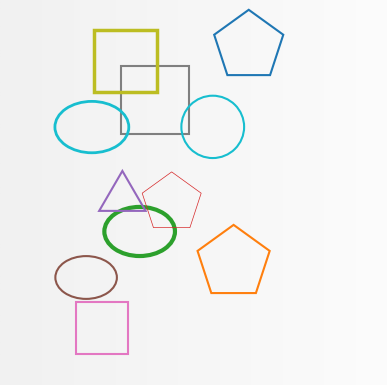[{"shape": "pentagon", "thickness": 1.5, "radius": 0.47, "center": [0.642, 0.881]}, {"shape": "pentagon", "thickness": 1.5, "radius": 0.49, "center": [0.603, 0.318]}, {"shape": "oval", "thickness": 3, "radius": 0.46, "center": [0.36, 0.399]}, {"shape": "pentagon", "thickness": 0.5, "radius": 0.4, "center": [0.443, 0.473]}, {"shape": "triangle", "thickness": 1.5, "radius": 0.35, "center": [0.316, 0.487]}, {"shape": "oval", "thickness": 1.5, "radius": 0.4, "center": [0.222, 0.279]}, {"shape": "square", "thickness": 1.5, "radius": 0.34, "center": [0.264, 0.149]}, {"shape": "square", "thickness": 1.5, "radius": 0.44, "center": [0.401, 0.741]}, {"shape": "square", "thickness": 2.5, "radius": 0.4, "center": [0.324, 0.841]}, {"shape": "circle", "thickness": 1.5, "radius": 0.4, "center": [0.549, 0.67]}, {"shape": "oval", "thickness": 2, "radius": 0.48, "center": [0.237, 0.67]}]